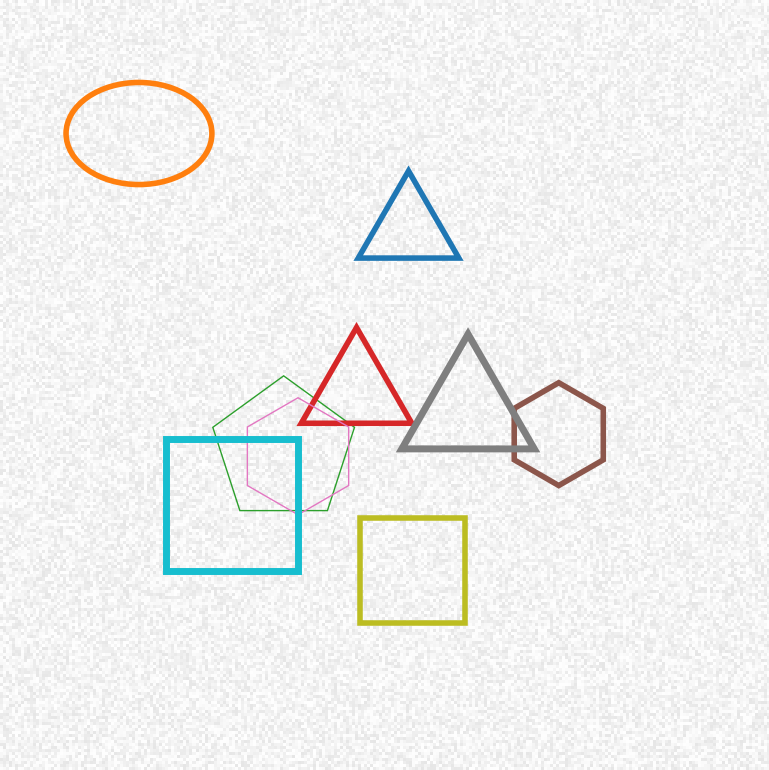[{"shape": "triangle", "thickness": 2, "radius": 0.38, "center": [0.531, 0.703]}, {"shape": "oval", "thickness": 2, "radius": 0.47, "center": [0.18, 0.827]}, {"shape": "pentagon", "thickness": 0.5, "radius": 0.48, "center": [0.368, 0.415]}, {"shape": "triangle", "thickness": 2, "radius": 0.41, "center": [0.463, 0.492]}, {"shape": "hexagon", "thickness": 2, "radius": 0.33, "center": [0.726, 0.436]}, {"shape": "hexagon", "thickness": 0.5, "radius": 0.38, "center": [0.387, 0.407]}, {"shape": "triangle", "thickness": 2.5, "radius": 0.5, "center": [0.608, 0.467]}, {"shape": "square", "thickness": 2, "radius": 0.34, "center": [0.535, 0.259]}, {"shape": "square", "thickness": 2.5, "radius": 0.43, "center": [0.302, 0.344]}]